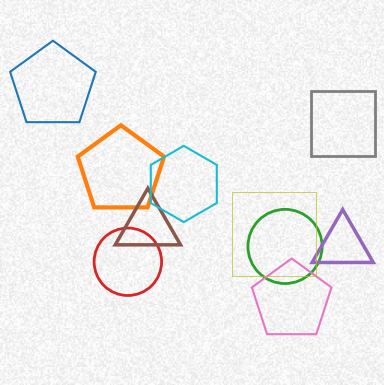[{"shape": "pentagon", "thickness": 1.5, "radius": 0.58, "center": [0.138, 0.777]}, {"shape": "pentagon", "thickness": 3, "radius": 0.59, "center": [0.314, 0.557]}, {"shape": "circle", "thickness": 2, "radius": 0.48, "center": [0.74, 0.36]}, {"shape": "circle", "thickness": 2, "radius": 0.44, "center": [0.332, 0.32]}, {"shape": "triangle", "thickness": 2.5, "radius": 0.46, "center": [0.89, 0.364]}, {"shape": "triangle", "thickness": 2.5, "radius": 0.49, "center": [0.384, 0.413]}, {"shape": "pentagon", "thickness": 1.5, "radius": 0.54, "center": [0.758, 0.22]}, {"shape": "square", "thickness": 2, "radius": 0.42, "center": [0.891, 0.679]}, {"shape": "square", "thickness": 0.5, "radius": 0.55, "center": [0.711, 0.392]}, {"shape": "hexagon", "thickness": 1.5, "radius": 0.5, "center": [0.477, 0.522]}]